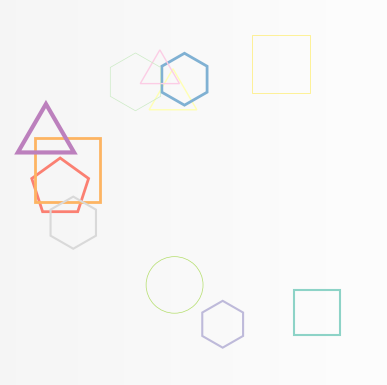[{"shape": "square", "thickness": 1.5, "radius": 0.3, "center": [0.817, 0.188]}, {"shape": "triangle", "thickness": 1, "radius": 0.36, "center": [0.446, 0.75]}, {"shape": "hexagon", "thickness": 1.5, "radius": 0.3, "center": [0.575, 0.158]}, {"shape": "pentagon", "thickness": 2, "radius": 0.39, "center": [0.155, 0.513]}, {"shape": "hexagon", "thickness": 2, "radius": 0.34, "center": [0.476, 0.794]}, {"shape": "square", "thickness": 2, "radius": 0.42, "center": [0.175, 0.559]}, {"shape": "circle", "thickness": 0.5, "radius": 0.37, "center": [0.451, 0.26]}, {"shape": "triangle", "thickness": 1, "radius": 0.29, "center": [0.413, 0.812]}, {"shape": "hexagon", "thickness": 1.5, "radius": 0.34, "center": [0.189, 0.422]}, {"shape": "triangle", "thickness": 3, "radius": 0.42, "center": [0.119, 0.646]}, {"shape": "hexagon", "thickness": 0.5, "radius": 0.38, "center": [0.35, 0.787]}, {"shape": "square", "thickness": 0.5, "radius": 0.37, "center": [0.725, 0.834]}]